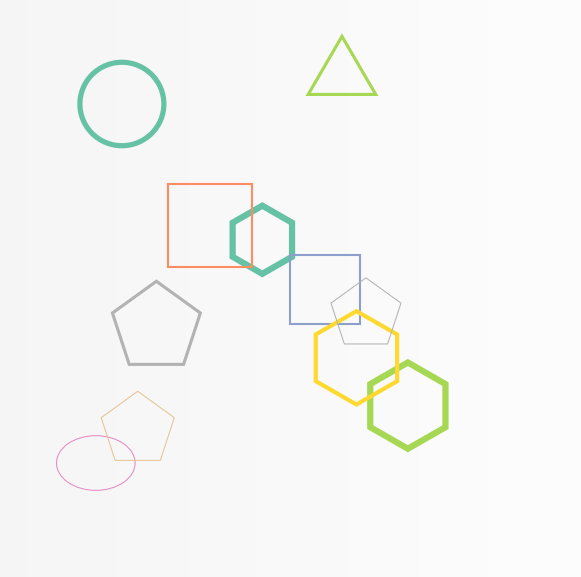[{"shape": "circle", "thickness": 2.5, "radius": 0.36, "center": [0.21, 0.819]}, {"shape": "hexagon", "thickness": 3, "radius": 0.29, "center": [0.451, 0.584]}, {"shape": "square", "thickness": 1, "radius": 0.36, "center": [0.361, 0.609]}, {"shape": "square", "thickness": 1, "radius": 0.3, "center": [0.559, 0.498]}, {"shape": "oval", "thickness": 0.5, "radius": 0.34, "center": [0.165, 0.197]}, {"shape": "hexagon", "thickness": 3, "radius": 0.37, "center": [0.702, 0.297]}, {"shape": "triangle", "thickness": 1.5, "radius": 0.34, "center": [0.588, 0.869]}, {"shape": "hexagon", "thickness": 2, "radius": 0.4, "center": [0.613, 0.38]}, {"shape": "pentagon", "thickness": 0.5, "radius": 0.33, "center": [0.237, 0.255]}, {"shape": "pentagon", "thickness": 0.5, "radius": 0.32, "center": [0.63, 0.455]}, {"shape": "pentagon", "thickness": 1.5, "radius": 0.4, "center": [0.269, 0.433]}]